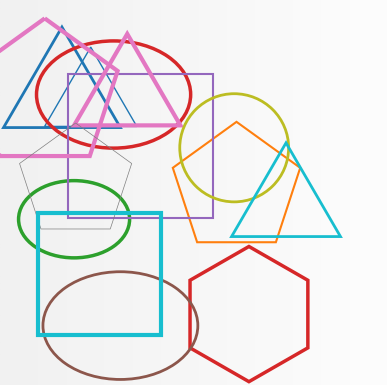[{"shape": "triangle", "thickness": 2, "radius": 0.87, "center": [0.16, 0.756]}, {"shape": "triangle", "thickness": 1, "radius": 0.69, "center": [0.234, 0.74]}, {"shape": "pentagon", "thickness": 1.5, "radius": 0.86, "center": [0.61, 0.511]}, {"shape": "oval", "thickness": 2.5, "radius": 0.72, "center": [0.191, 0.431]}, {"shape": "hexagon", "thickness": 2.5, "radius": 0.88, "center": [0.642, 0.184]}, {"shape": "oval", "thickness": 2.5, "radius": 0.99, "center": [0.293, 0.754]}, {"shape": "square", "thickness": 1.5, "radius": 0.94, "center": [0.362, 0.621]}, {"shape": "oval", "thickness": 2, "radius": 1.0, "center": [0.311, 0.154]}, {"shape": "triangle", "thickness": 3, "radius": 0.79, "center": [0.328, 0.754]}, {"shape": "pentagon", "thickness": 3, "radius": 0.99, "center": [0.115, 0.755]}, {"shape": "pentagon", "thickness": 0.5, "radius": 0.76, "center": [0.195, 0.528]}, {"shape": "circle", "thickness": 2, "radius": 0.7, "center": [0.604, 0.616]}, {"shape": "triangle", "thickness": 2, "radius": 0.81, "center": [0.738, 0.467]}, {"shape": "square", "thickness": 3, "radius": 0.79, "center": [0.257, 0.288]}]